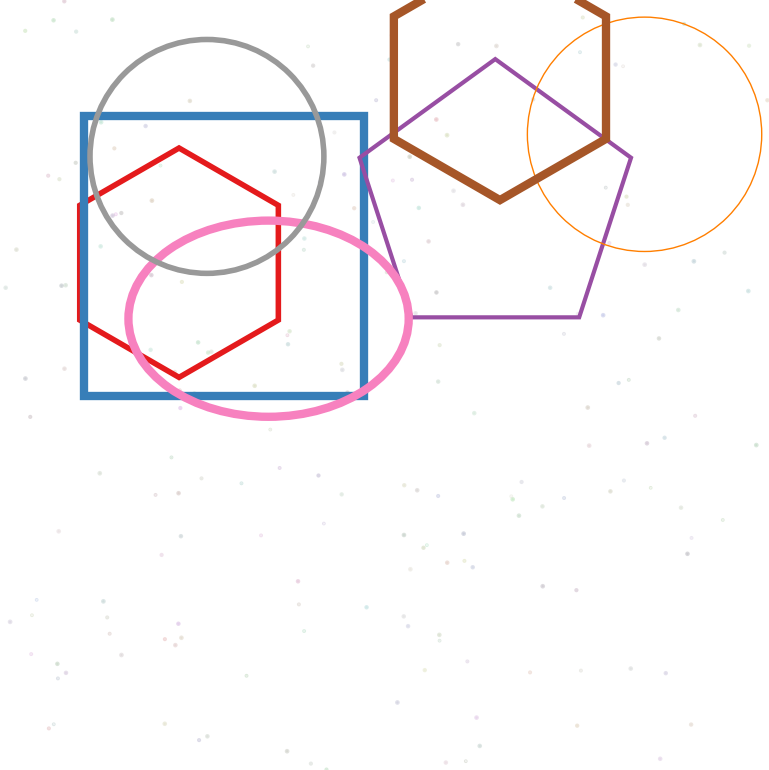[{"shape": "hexagon", "thickness": 2, "radius": 0.74, "center": [0.233, 0.659]}, {"shape": "square", "thickness": 3, "radius": 0.91, "center": [0.291, 0.668]}, {"shape": "pentagon", "thickness": 1.5, "radius": 0.93, "center": [0.643, 0.738]}, {"shape": "circle", "thickness": 0.5, "radius": 0.76, "center": [0.837, 0.826]}, {"shape": "hexagon", "thickness": 3, "radius": 0.8, "center": [0.649, 0.899]}, {"shape": "oval", "thickness": 3, "radius": 0.91, "center": [0.349, 0.586]}, {"shape": "circle", "thickness": 2, "radius": 0.76, "center": [0.269, 0.797]}]